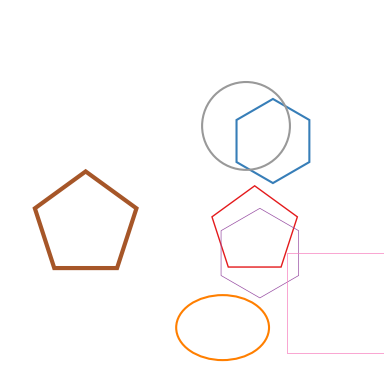[{"shape": "pentagon", "thickness": 1, "radius": 0.58, "center": [0.661, 0.401]}, {"shape": "hexagon", "thickness": 1.5, "radius": 0.55, "center": [0.709, 0.634]}, {"shape": "hexagon", "thickness": 0.5, "radius": 0.58, "center": [0.675, 0.343]}, {"shape": "oval", "thickness": 1.5, "radius": 0.6, "center": [0.578, 0.149]}, {"shape": "pentagon", "thickness": 3, "radius": 0.69, "center": [0.222, 0.416]}, {"shape": "square", "thickness": 0.5, "radius": 0.65, "center": [0.876, 0.214]}, {"shape": "circle", "thickness": 1.5, "radius": 0.57, "center": [0.639, 0.673]}]